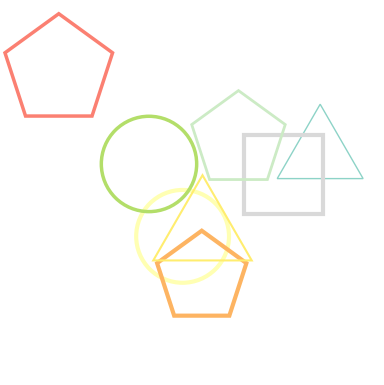[{"shape": "triangle", "thickness": 1, "radius": 0.64, "center": [0.832, 0.6]}, {"shape": "circle", "thickness": 3, "radius": 0.6, "center": [0.474, 0.386]}, {"shape": "pentagon", "thickness": 2.5, "radius": 0.73, "center": [0.153, 0.817]}, {"shape": "pentagon", "thickness": 3, "radius": 0.61, "center": [0.524, 0.279]}, {"shape": "circle", "thickness": 2.5, "radius": 0.62, "center": [0.387, 0.574]}, {"shape": "square", "thickness": 3, "radius": 0.51, "center": [0.737, 0.547]}, {"shape": "pentagon", "thickness": 2, "radius": 0.64, "center": [0.619, 0.637]}, {"shape": "triangle", "thickness": 1.5, "radius": 0.74, "center": [0.526, 0.397]}]